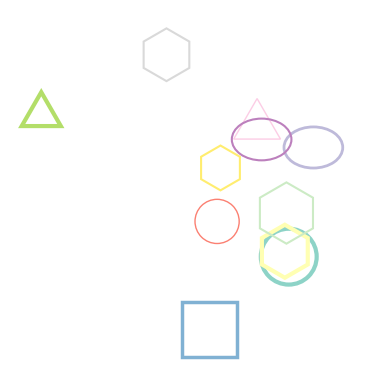[{"shape": "circle", "thickness": 3, "radius": 0.36, "center": [0.75, 0.333]}, {"shape": "hexagon", "thickness": 3, "radius": 0.34, "center": [0.74, 0.347]}, {"shape": "oval", "thickness": 2, "radius": 0.38, "center": [0.814, 0.617]}, {"shape": "circle", "thickness": 1, "radius": 0.29, "center": [0.564, 0.425]}, {"shape": "square", "thickness": 2.5, "radius": 0.35, "center": [0.545, 0.145]}, {"shape": "triangle", "thickness": 3, "radius": 0.29, "center": [0.107, 0.702]}, {"shape": "triangle", "thickness": 1, "radius": 0.35, "center": [0.668, 0.674]}, {"shape": "hexagon", "thickness": 1.5, "radius": 0.34, "center": [0.432, 0.858]}, {"shape": "oval", "thickness": 1.5, "radius": 0.39, "center": [0.68, 0.638]}, {"shape": "hexagon", "thickness": 1.5, "radius": 0.4, "center": [0.744, 0.447]}, {"shape": "hexagon", "thickness": 1.5, "radius": 0.29, "center": [0.573, 0.564]}]